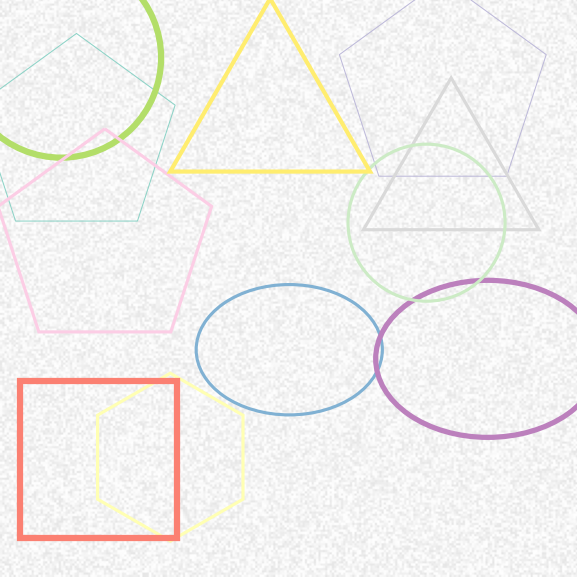[{"shape": "pentagon", "thickness": 0.5, "radius": 0.9, "center": [0.132, 0.762]}, {"shape": "hexagon", "thickness": 1.5, "radius": 0.73, "center": [0.295, 0.207]}, {"shape": "pentagon", "thickness": 0.5, "radius": 0.94, "center": [0.767, 0.846]}, {"shape": "square", "thickness": 3, "radius": 0.68, "center": [0.171, 0.204]}, {"shape": "oval", "thickness": 1.5, "radius": 0.81, "center": [0.501, 0.394]}, {"shape": "circle", "thickness": 3, "radius": 0.87, "center": [0.106, 0.899]}, {"shape": "pentagon", "thickness": 1.5, "radius": 0.97, "center": [0.182, 0.582]}, {"shape": "triangle", "thickness": 1.5, "radius": 0.88, "center": [0.781, 0.689]}, {"shape": "oval", "thickness": 2.5, "radius": 0.97, "center": [0.845, 0.378]}, {"shape": "circle", "thickness": 1.5, "radius": 0.68, "center": [0.739, 0.614]}, {"shape": "triangle", "thickness": 2, "radius": 1.0, "center": [0.468, 0.802]}]